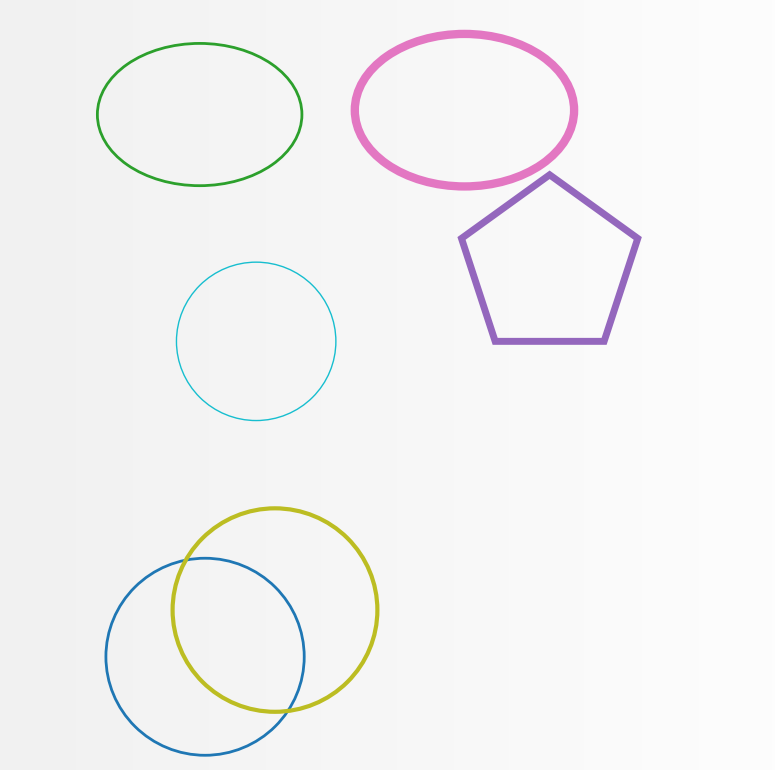[{"shape": "circle", "thickness": 1, "radius": 0.64, "center": [0.265, 0.147]}, {"shape": "oval", "thickness": 1, "radius": 0.66, "center": [0.258, 0.851]}, {"shape": "pentagon", "thickness": 2.5, "radius": 0.6, "center": [0.709, 0.653]}, {"shape": "oval", "thickness": 3, "radius": 0.71, "center": [0.599, 0.857]}, {"shape": "circle", "thickness": 1.5, "radius": 0.66, "center": [0.355, 0.208]}, {"shape": "circle", "thickness": 0.5, "radius": 0.51, "center": [0.331, 0.557]}]